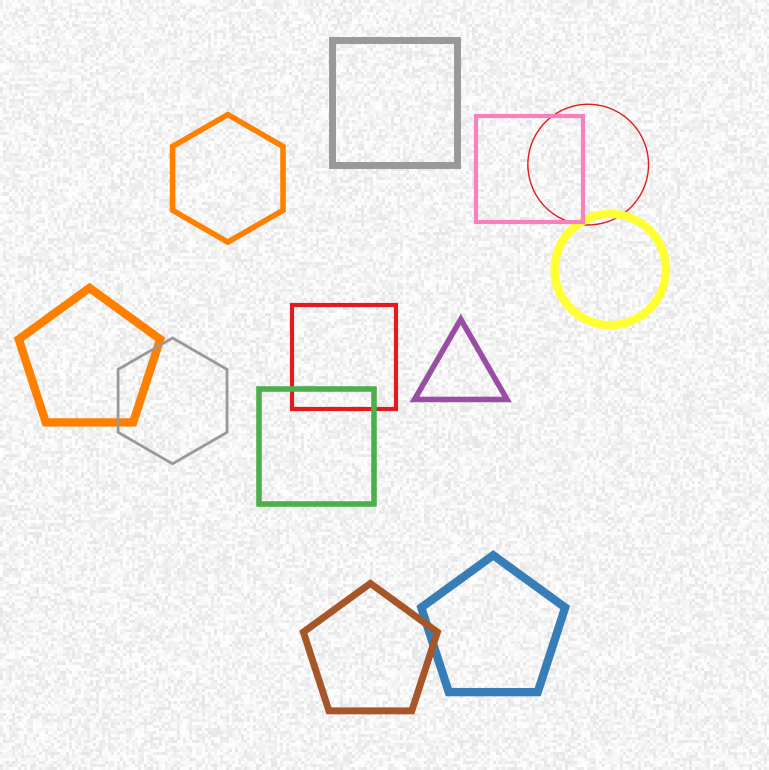[{"shape": "circle", "thickness": 0.5, "radius": 0.39, "center": [0.764, 0.786]}, {"shape": "square", "thickness": 1.5, "radius": 0.34, "center": [0.447, 0.536]}, {"shape": "pentagon", "thickness": 3, "radius": 0.49, "center": [0.641, 0.181]}, {"shape": "square", "thickness": 2, "radius": 0.37, "center": [0.411, 0.42]}, {"shape": "triangle", "thickness": 2, "radius": 0.35, "center": [0.598, 0.516]}, {"shape": "hexagon", "thickness": 2, "radius": 0.41, "center": [0.296, 0.768]}, {"shape": "pentagon", "thickness": 3, "radius": 0.48, "center": [0.116, 0.53]}, {"shape": "circle", "thickness": 3, "radius": 0.36, "center": [0.793, 0.65]}, {"shape": "pentagon", "thickness": 2.5, "radius": 0.46, "center": [0.481, 0.151]}, {"shape": "square", "thickness": 1.5, "radius": 0.35, "center": [0.688, 0.78]}, {"shape": "hexagon", "thickness": 1, "radius": 0.41, "center": [0.224, 0.479]}, {"shape": "square", "thickness": 2.5, "radius": 0.4, "center": [0.512, 0.867]}]